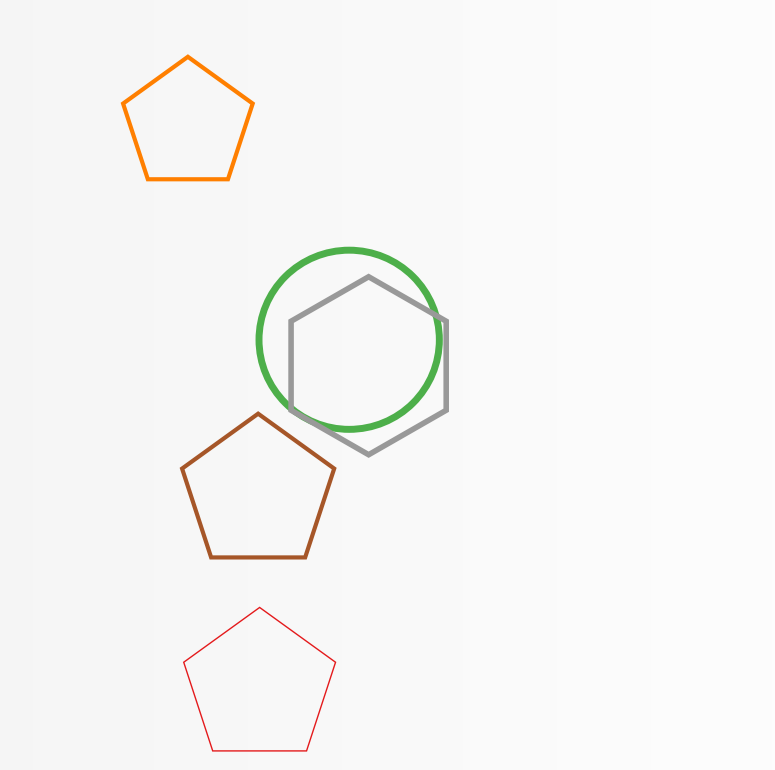[{"shape": "pentagon", "thickness": 0.5, "radius": 0.51, "center": [0.335, 0.108]}, {"shape": "circle", "thickness": 2.5, "radius": 0.58, "center": [0.451, 0.559]}, {"shape": "pentagon", "thickness": 1.5, "radius": 0.44, "center": [0.242, 0.838]}, {"shape": "pentagon", "thickness": 1.5, "radius": 0.52, "center": [0.333, 0.36]}, {"shape": "hexagon", "thickness": 2, "radius": 0.58, "center": [0.476, 0.525]}]